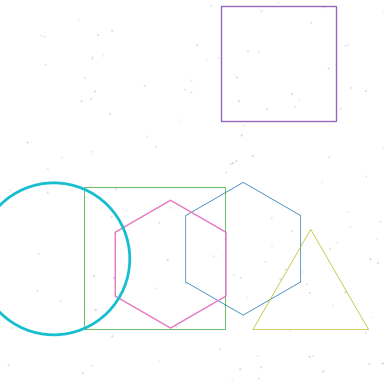[{"shape": "hexagon", "thickness": 0.5, "radius": 0.86, "center": [0.632, 0.354]}, {"shape": "square", "thickness": 0.5, "radius": 0.92, "center": [0.401, 0.33]}, {"shape": "square", "thickness": 1, "radius": 0.75, "center": [0.722, 0.835]}, {"shape": "hexagon", "thickness": 1, "radius": 0.83, "center": [0.443, 0.314]}, {"shape": "triangle", "thickness": 0.5, "radius": 0.87, "center": [0.807, 0.231]}, {"shape": "circle", "thickness": 2, "radius": 0.99, "center": [0.14, 0.328]}]